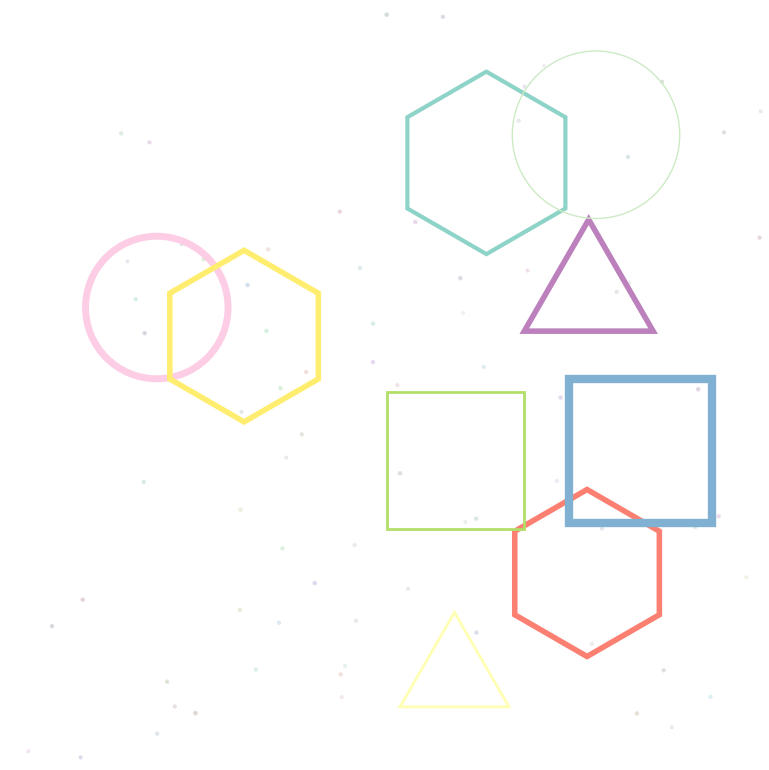[{"shape": "hexagon", "thickness": 1.5, "radius": 0.59, "center": [0.632, 0.789]}, {"shape": "triangle", "thickness": 1, "radius": 0.41, "center": [0.59, 0.123]}, {"shape": "hexagon", "thickness": 2, "radius": 0.54, "center": [0.762, 0.256]}, {"shape": "square", "thickness": 3, "radius": 0.47, "center": [0.832, 0.414]}, {"shape": "square", "thickness": 1, "radius": 0.45, "center": [0.592, 0.402]}, {"shape": "circle", "thickness": 2.5, "radius": 0.46, "center": [0.204, 0.601]}, {"shape": "triangle", "thickness": 2, "radius": 0.48, "center": [0.765, 0.618]}, {"shape": "circle", "thickness": 0.5, "radius": 0.54, "center": [0.774, 0.825]}, {"shape": "hexagon", "thickness": 2, "radius": 0.56, "center": [0.317, 0.563]}]